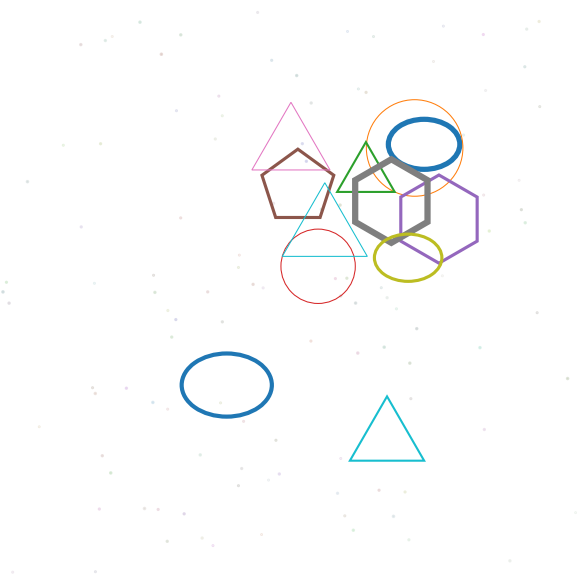[{"shape": "oval", "thickness": 2.5, "radius": 0.31, "center": [0.734, 0.749]}, {"shape": "oval", "thickness": 2, "radius": 0.39, "center": [0.393, 0.332]}, {"shape": "circle", "thickness": 0.5, "radius": 0.42, "center": [0.718, 0.743]}, {"shape": "triangle", "thickness": 1, "radius": 0.29, "center": [0.634, 0.696]}, {"shape": "circle", "thickness": 0.5, "radius": 0.32, "center": [0.551, 0.538]}, {"shape": "hexagon", "thickness": 1.5, "radius": 0.38, "center": [0.76, 0.62]}, {"shape": "pentagon", "thickness": 1.5, "radius": 0.33, "center": [0.516, 0.675]}, {"shape": "triangle", "thickness": 0.5, "radius": 0.39, "center": [0.504, 0.744]}, {"shape": "hexagon", "thickness": 3, "radius": 0.36, "center": [0.678, 0.651]}, {"shape": "oval", "thickness": 1.5, "radius": 0.29, "center": [0.707, 0.553]}, {"shape": "triangle", "thickness": 0.5, "radius": 0.43, "center": [0.562, 0.598]}, {"shape": "triangle", "thickness": 1, "radius": 0.37, "center": [0.67, 0.239]}]